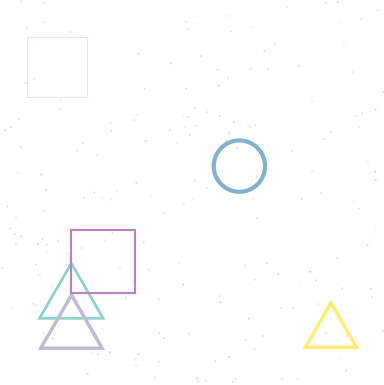[{"shape": "triangle", "thickness": 2, "radius": 0.48, "center": [0.185, 0.221]}, {"shape": "triangle", "thickness": 2.5, "radius": 0.46, "center": [0.186, 0.142]}, {"shape": "circle", "thickness": 3, "radius": 0.33, "center": [0.622, 0.569]}, {"shape": "square", "thickness": 0.5, "radius": 0.39, "center": [0.148, 0.826]}, {"shape": "square", "thickness": 1.5, "radius": 0.41, "center": [0.268, 0.321]}, {"shape": "triangle", "thickness": 2.5, "radius": 0.38, "center": [0.86, 0.136]}]